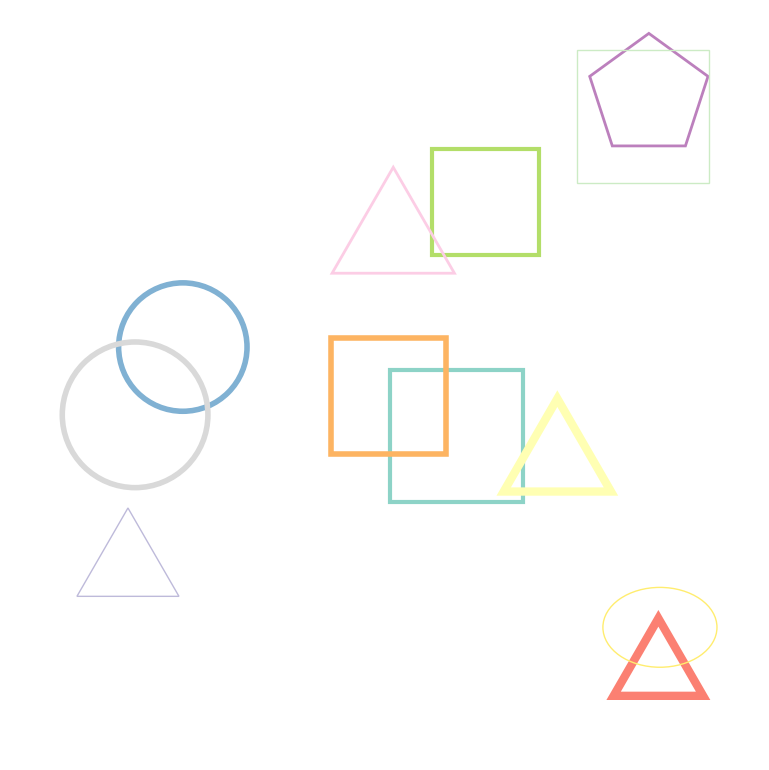[{"shape": "square", "thickness": 1.5, "radius": 0.43, "center": [0.593, 0.434]}, {"shape": "triangle", "thickness": 3, "radius": 0.4, "center": [0.724, 0.402]}, {"shape": "triangle", "thickness": 0.5, "radius": 0.38, "center": [0.166, 0.264]}, {"shape": "triangle", "thickness": 3, "radius": 0.34, "center": [0.855, 0.13]}, {"shape": "circle", "thickness": 2, "radius": 0.42, "center": [0.237, 0.549]}, {"shape": "square", "thickness": 2, "radius": 0.37, "center": [0.504, 0.486]}, {"shape": "square", "thickness": 1.5, "radius": 0.35, "center": [0.631, 0.738]}, {"shape": "triangle", "thickness": 1, "radius": 0.46, "center": [0.511, 0.691]}, {"shape": "circle", "thickness": 2, "radius": 0.47, "center": [0.175, 0.461]}, {"shape": "pentagon", "thickness": 1, "radius": 0.4, "center": [0.843, 0.876]}, {"shape": "square", "thickness": 0.5, "radius": 0.43, "center": [0.835, 0.849]}, {"shape": "oval", "thickness": 0.5, "radius": 0.37, "center": [0.857, 0.185]}]